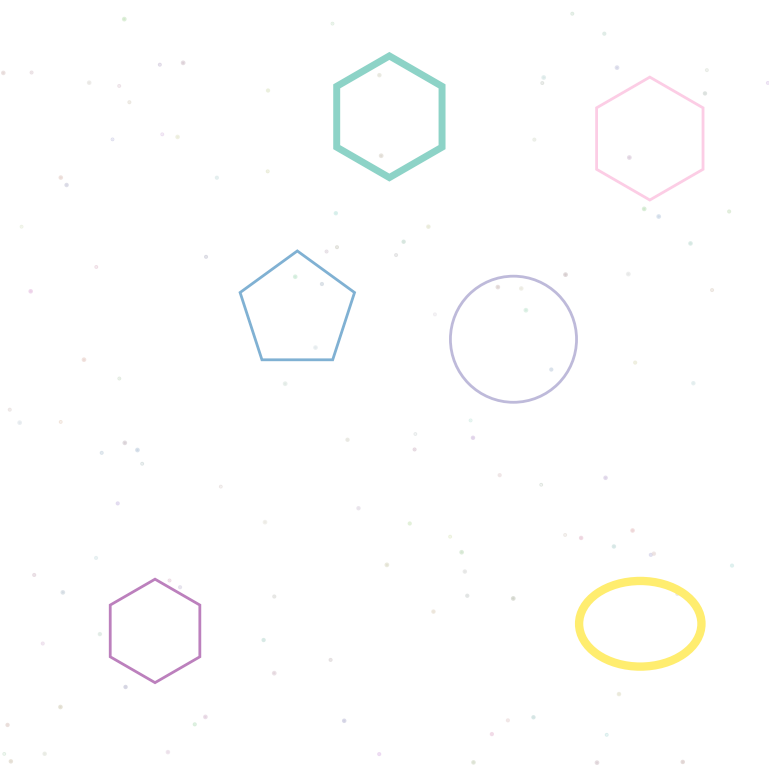[{"shape": "hexagon", "thickness": 2.5, "radius": 0.39, "center": [0.506, 0.848]}, {"shape": "circle", "thickness": 1, "radius": 0.41, "center": [0.667, 0.559]}, {"shape": "pentagon", "thickness": 1, "radius": 0.39, "center": [0.386, 0.596]}, {"shape": "hexagon", "thickness": 1, "radius": 0.4, "center": [0.844, 0.82]}, {"shape": "hexagon", "thickness": 1, "radius": 0.34, "center": [0.201, 0.181]}, {"shape": "oval", "thickness": 3, "radius": 0.4, "center": [0.832, 0.19]}]